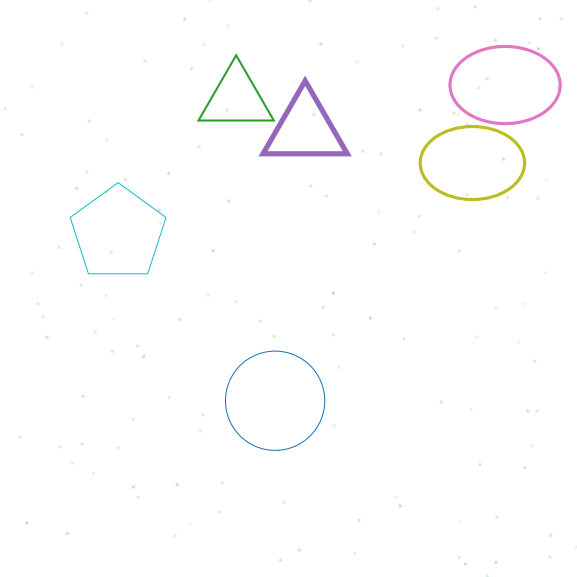[{"shape": "circle", "thickness": 0.5, "radius": 0.43, "center": [0.476, 0.305]}, {"shape": "triangle", "thickness": 1, "radius": 0.38, "center": [0.409, 0.828]}, {"shape": "triangle", "thickness": 2.5, "radius": 0.42, "center": [0.528, 0.775]}, {"shape": "oval", "thickness": 1.5, "radius": 0.48, "center": [0.875, 0.852]}, {"shape": "oval", "thickness": 1.5, "radius": 0.45, "center": [0.818, 0.717]}, {"shape": "pentagon", "thickness": 0.5, "radius": 0.44, "center": [0.205, 0.596]}]